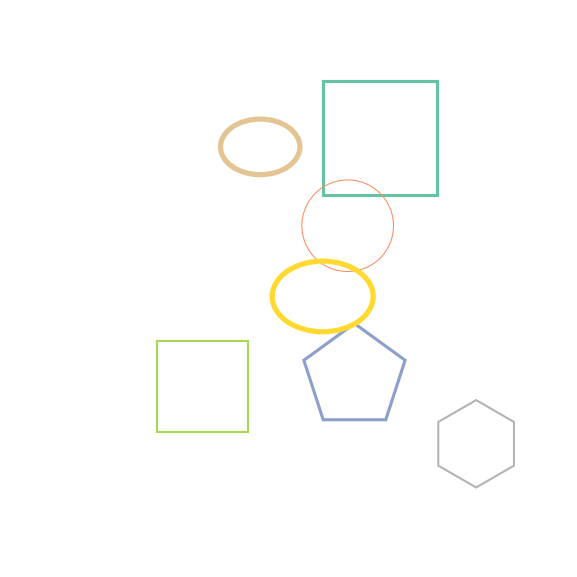[{"shape": "square", "thickness": 1.5, "radius": 0.49, "center": [0.657, 0.76]}, {"shape": "circle", "thickness": 0.5, "radius": 0.4, "center": [0.602, 0.608]}, {"shape": "pentagon", "thickness": 1.5, "radius": 0.46, "center": [0.614, 0.347]}, {"shape": "square", "thickness": 1, "radius": 0.39, "center": [0.35, 0.329]}, {"shape": "oval", "thickness": 2.5, "radius": 0.44, "center": [0.559, 0.486]}, {"shape": "oval", "thickness": 2.5, "radius": 0.34, "center": [0.451, 0.745]}, {"shape": "hexagon", "thickness": 1, "radius": 0.38, "center": [0.824, 0.231]}]